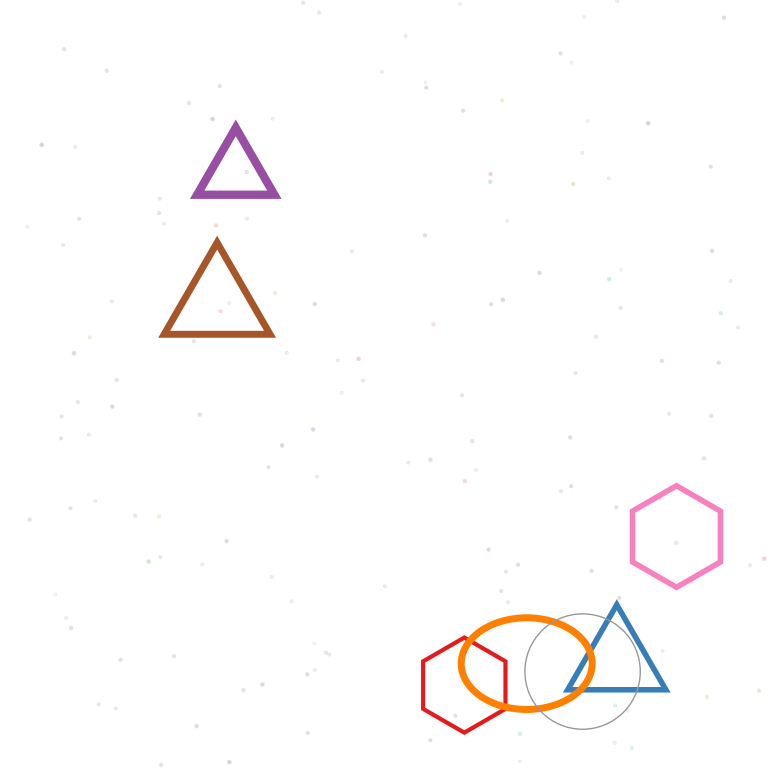[{"shape": "hexagon", "thickness": 1.5, "radius": 0.31, "center": [0.603, 0.11]}, {"shape": "triangle", "thickness": 2, "radius": 0.37, "center": [0.801, 0.141]}, {"shape": "triangle", "thickness": 3, "radius": 0.29, "center": [0.306, 0.776]}, {"shape": "oval", "thickness": 2.5, "radius": 0.43, "center": [0.684, 0.138]}, {"shape": "triangle", "thickness": 2.5, "radius": 0.4, "center": [0.282, 0.606]}, {"shape": "hexagon", "thickness": 2, "radius": 0.33, "center": [0.879, 0.303]}, {"shape": "circle", "thickness": 0.5, "radius": 0.37, "center": [0.757, 0.128]}]